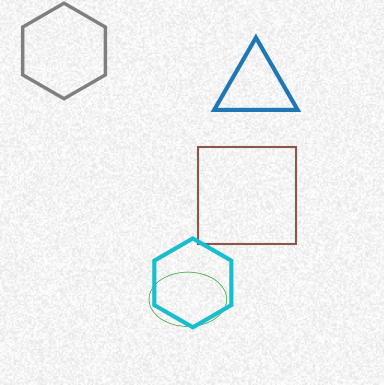[{"shape": "triangle", "thickness": 3, "radius": 0.63, "center": [0.665, 0.777]}, {"shape": "oval", "thickness": 0.5, "radius": 0.5, "center": [0.488, 0.223]}, {"shape": "square", "thickness": 1.5, "radius": 0.63, "center": [0.642, 0.492]}, {"shape": "hexagon", "thickness": 2.5, "radius": 0.62, "center": [0.166, 0.868]}, {"shape": "hexagon", "thickness": 3, "radius": 0.58, "center": [0.501, 0.265]}]